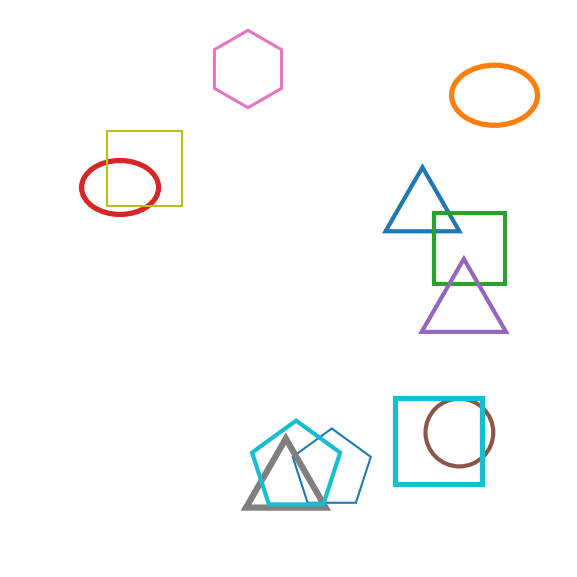[{"shape": "triangle", "thickness": 2, "radius": 0.37, "center": [0.732, 0.636]}, {"shape": "pentagon", "thickness": 1, "radius": 0.36, "center": [0.574, 0.186]}, {"shape": "oval", "thickness": 2.5, "radius": 0.37, "center": [0.856, 0.834]}, {"shape": "square", "thickness": 2, "radius": 0.31, "center": [0.813, 0.569]}, {"shape": "oval", "thickness": 2.5, "radius": 0.33, "center": [0.208, 0.674]}, {"shape": "triangle", "thickness": 2, "radius": 0.42, "center": [0.803, 0.467]}, {"shape": "circle", "thickness": 2, "radius": 0.29, "center": [0.795, 0.25]}, {"shape": "hexagon", "thickness": 1.5, "radius": 0.34, "center": [0.429, 0.88]}, {"shape": "triangle", "thickness": 3, "radius": 0.4, "center": [0.495, 0.16]}, {"shape": "square", "thickness": 1, "radius": 0.33, "center": [0.251, 0.707]}, {"shape": "pentagon", "thickness": 2, "radius": 0.4, "center": [0.513, 0.191]}, {"shape": "square", "thickness": 2.5, "radius": 0.37, "center": [0.759, 0.235]}]